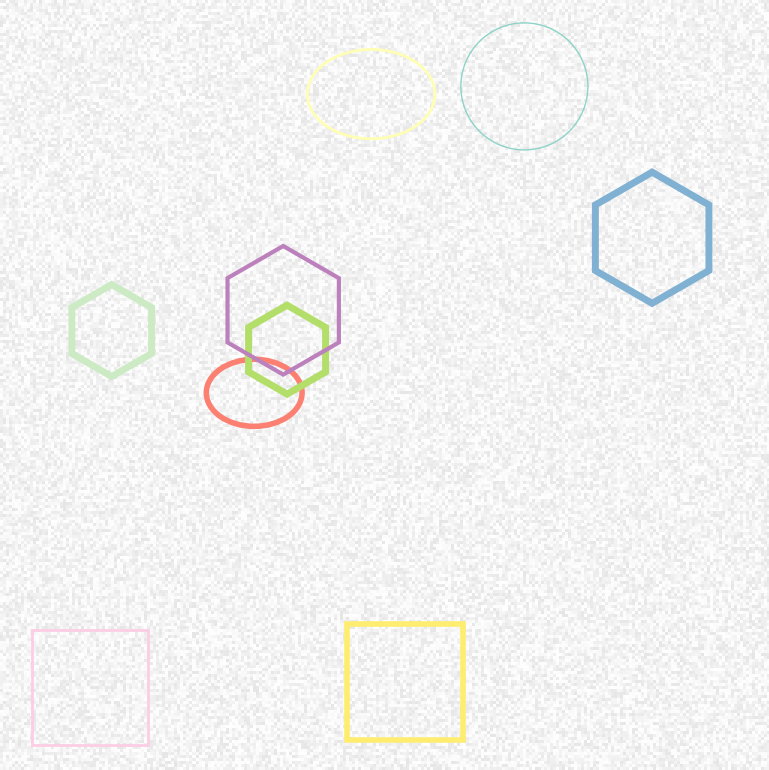[{"shape": "circle", "thickness": 0.5, "radius": 0.41, "center": [0.681, 0.888]}, {"shape": "oval", "thickness": 1, "radius": 0.41, "center": [0.482, 0.878]}, {"shape": "oval", "thickness": 2, "radius": 0.31, "center": [0.33, 0.49]}, {"shape": "hexagon", "thickness": 2.5, "radius": 0.43, "center": [0.847, 0.691]}, {"shape": "hexagon", "thickness": 2.5, "radius": 0.29, "center": [0.373, 0.546]}, {"shape": "square", "thickness": 1, "radius": 0.37, "center": [0.117, 0.107]}, {"shape": "hexagon", "thickness": 1.5, "radius": 0.42, "center": [0.368, 0.597]}, {"shape": "hexagon", "thickness": 2.5, "radius": 0.3, "center": [0.145, 0.571]}, {"shape": "square", "thickness": 2, "radius": 0.38, "center": [0.526, 0.114]}]